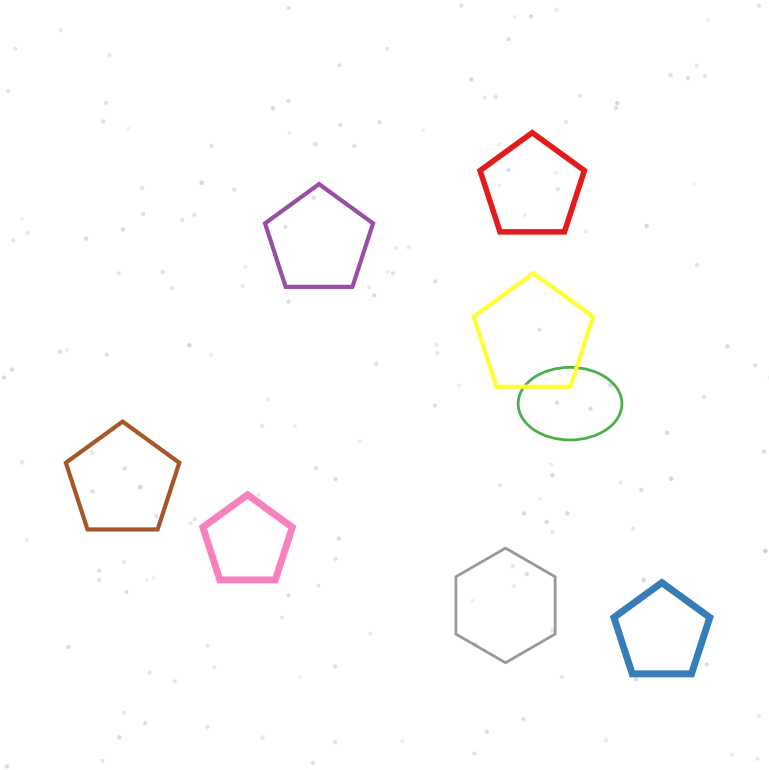[{"shape": "pentagon", "thickness": 2, "radius": 0.36, "center": [0.691, 0.756]}, {"shape": "pentagon", "thickness": 2.5, "radius": 0.33, "center": [0.86, 0.178]}, {"shape": "oval", "thickness": 1, "radius": 0.34, "center": [0.74, 0.476]}, {"shape": "pentagon", "thickness": 1.5, "radius": 0.37, "center": [0.414, 0.687]}, {"shape": "pentagon", "thickness": 1.5, "radius": 0.41, "center": [0.693, 0.564]}, {"shape": "pentagon", "thickness": 1.5, "radius": 0.39, "center": [0.159, 0.375]}, {"shape": "pentagon", "thickness": 2.5, "radius": 0.31, "center": [0.322, 0.296]}, {"shape": "hexagon", "thickness": 1, "radius": 0.37, "center": [0.657, 0.214]}]